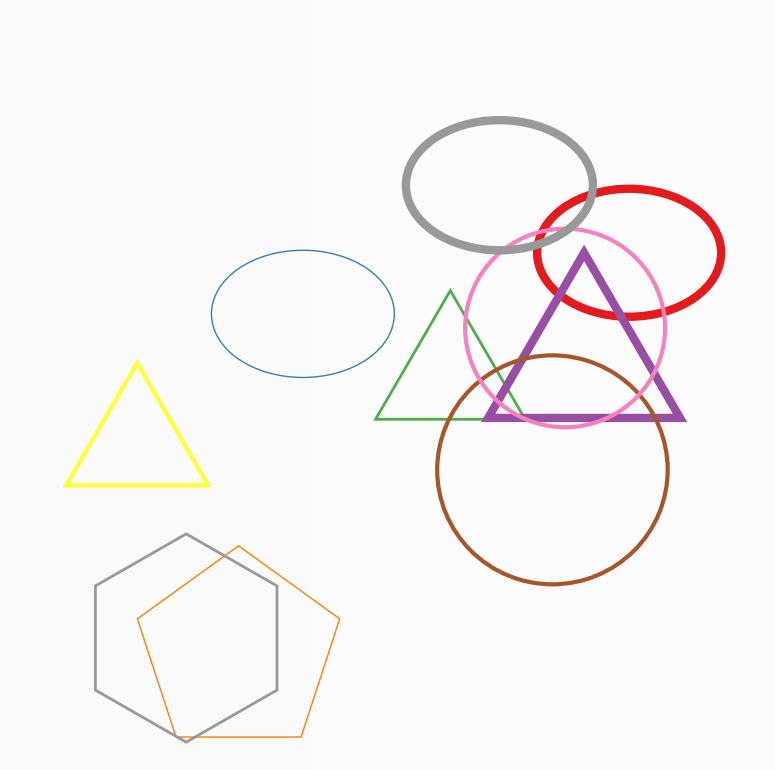[{"shape": "oval", "thickness": 3, "radius": 0.59, "center": [0.812, 0.672]}, {"shape": "oval", "thickness": 0.5, "radius": 0.59, "center": [0.391, 0.592]}, {"shape": "triangle", "thickness": 1, "radius": 0.56, "center": [0.581, 0.511]}, {"shape": "triangle", "thickness": 3, "radius": 0.71, "center": [0.754, 0.529]}, {"shape": "pentagon", "thickness": 0.5, "radius": 0.69, "center": [0.308, 0.154]}, {"shape": "triangle", "thickness": 1.5, "radius": 0.53, "center": [0.177, 0.423]}, {"shape": "circle", "thickness": 1.5, "radius": 0.74, "center": [0.713, 0.39]}, {"shape": "circle", "thickness": 1.5, "radius": 0.64, "center": [0.729, 0.574]}, {"shape": "hexagon", "thickness": 1, "radius": 0.68, "center": [0.24, 0.171]}, {"shape": "oval", "thickness": 3, "radius": 0.6, "center": [0.644, 0.759]}]